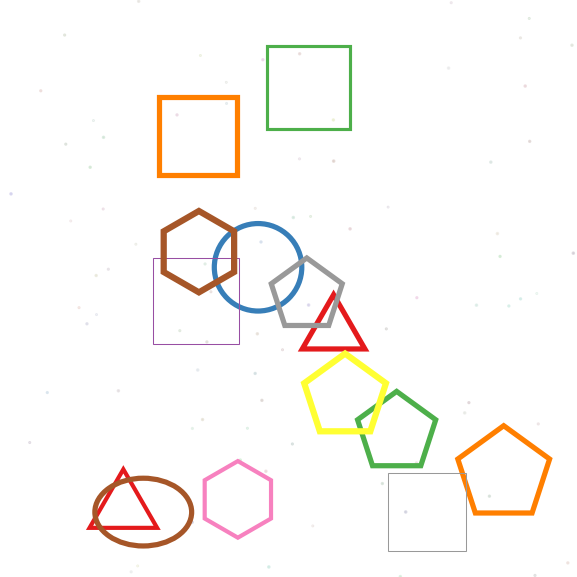[{"shape": "triangle", "thickness": 2, "radius": 0.34, "center": [0.214, 0.119]}, {"shape": "triangle", "thickness": 2.5, "radius": 0.31, "center": [0.578, 0.426]}, {"shape": "circle", "thickness": 2.5, "radius": 0.38, "center": [0.447, 0.536]}, {"shape": "square", "thickness": 1.5, "radius": 0.36, "center": [0.534, 0.847]}, {"shape": "pentagon", "thickness": 2.5, "radius": 0.36, "center": [0.687, 0.25]}, {"shape": "square", "thickness": 0.5, "radius": 0.37, "center": [0.34, 0.478]}, {"shape": "square", "thickness": 2.5, "radius": 0.34, "center": [0.343, 0.764]}, {"shape": "pentagon", "thickness": 2.5, "radius": 0.42, "center": [0.872, 0.178]}, {"shape": "pentagon", "thickness": 3, "radius": 0.37, "center": [0.598, 0.312]}, {"shape": "hexagon", "thickness": 3, "radius": 0.35, "center": [0.344, 0.563]}, {"shape": "oval", "thickness": 2.5, "radius": 0.42, "center": [0.248, 0.112]}, {"shape": "hexagon", "thickness": 2, "radius": 0.33, "center": [0.412, 0.134]}, {"shape": "square", "thickness": 0.5, "radius": 0.34, "center": [0.74, 0.112]}, {"shape": "pentagon", "thickness": 2.5, "radius": 0.32, "center": [0.531, 0.488]}]